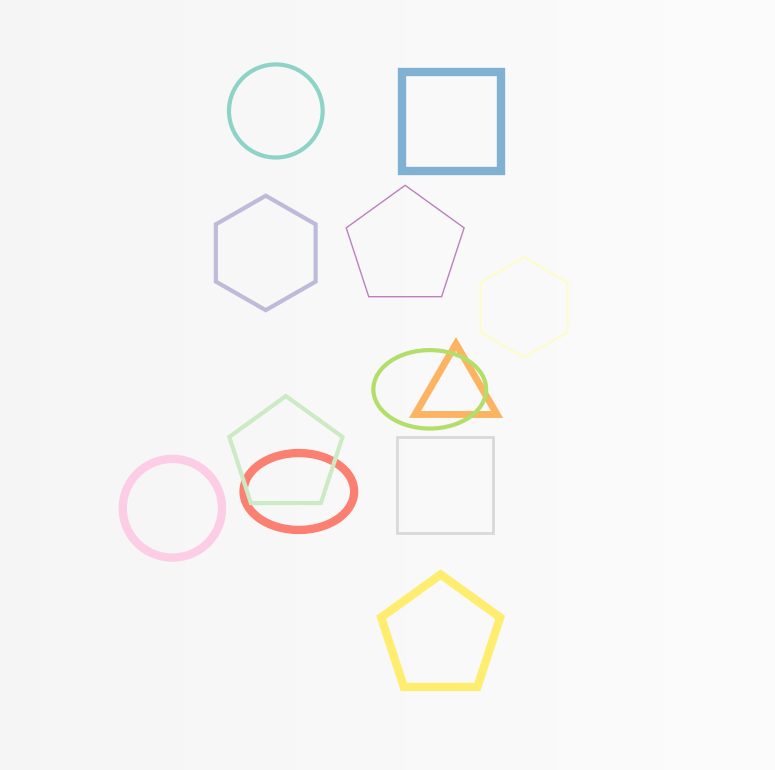[{"shape": "circle", "thickness": 1.5, "radius": 0.3, "center": [0.356, 0.856]}, {"shape": "hexagon", "thickness": 0.5, "radius": 0.33, "center": [0.676, 0.601]}, {"shape": "hexagon", "thickness": 1.5, "radius": 0.37, "center": [0.343, 0.671]}, {"shape": "oval", "thickness": 3, "radius": 0.36, "center": [0.386, 0.362]}, {"shape": "square", "thickness": 3, "radius": 0.32, "center": [0.582, 0.843]}, {"shape": "triangle", "thickness": 2.5, "radius": 0.31, "center": [0.588, 0.492]}, {"shape": "oval", "thickness": 1.5, "radius": 0.36, "center": [0.555, 0.494]}, {"shape": "circle", "thickness": 3, "radius": 0.32, "center": [0.222, 0.34]}, {"shape": "square", "thickness": 1, "radius": 0.31, "center": [0.574, 0.37]}, {"shape": "pentagon", "thickness": 0.5, "radius": 0.4, "center": [0.523, 0.679]}, {"shape": "pentagon", "thickness": 1.5, "radius": 0.38, "center": [0.369, 0.409]}, {"shape": "pentagon", "thickness": 3, "radius": 0.4, "center": [0.569, 0.173]}]